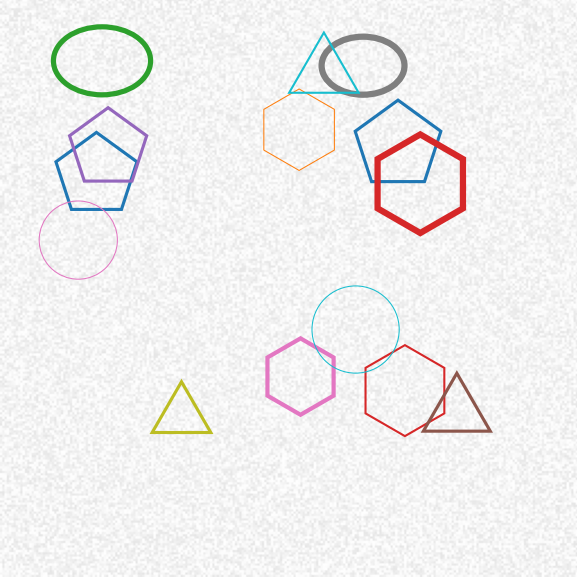[{"shape": "pentagon", "thickness": 1.5, "radius": 0.37, "center": [0.167, 0.696]}, {"shape": "pentagon", "thickness": 1.5, "radius": 0.39, "center": [0.689, 0.748]}, {"shape": "hexagon", "thickness": 0.5, "radius": 0.35, "center": [0.518, 0.775]}, {"shape": "oval", "thickness": 2.5, "radius": 0.42, "center": [0.177, 0.894]}, {"shape": "hexagon", "thickness": 1, "radius": 0.39, "center": [0.701, 0.323]}, {"shape": "hexagon", "thickness": 3, "radius": 0.43, "center": [0.728, 0.681]}, {"shape": "pentagon", "thickness": 1.5, "radius": 0.35, "center": [0.187, 0.742]}, {"shape": "triangle", "thickness": 1.5, "radius": 0.33, "center": [0.791, 0.286]}, {"shape": "hexagon", "thickness": 2, "radius": 0.33, "center": [0.52, 0.347]}, {"shape": "circle", "thickness": 0.5, "radius": 0.34, "center": [0.136, 0.583]}, {"shape": "oval", "thickness": 3, "radius": 0.36, "center": [0.629, 0.885]}, {"shape": "triangle", "thickness": 1.5, "radius": 0.29, "center": [0.314, 0.279]}, {"shape": "triangle", "thickness": 1, "radius": 0.35, "center": [0.561, 0.873]}, {"shape": "circle", "thickness": 0.5, "radius": 0.38, "center": [0.616, 0.429]}]